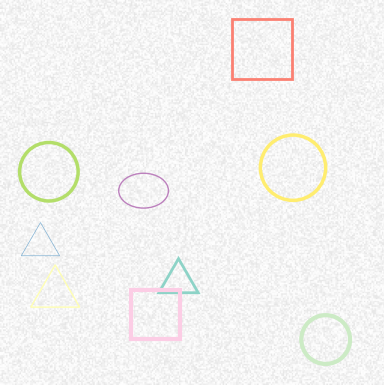[{"shape": "triangle", "thickness": 2, "radius": 0.3, "center": [0.464, 0.269]}, {"shape": "triangle", "thickness": 1, "radius": 0.37, "center": [0.143, 0.239]}, {"shape": "square", "thickness": 2, "radius": 0.39, "center": [0.68, 0.872]}, {"shape": "triangle", "thickness": 0.5, "radius": 0.29, "center": [0.105, 0.364]}, {"shape": "circle", "thickness": 2.5, "radius": 0.38, "center": [0.127, 0.554]}, {"shape": "square", "thickness": 3, "radius": 0.32, "center": [0.404, 0.183]}, {"shape": "oval", "thickness": 1, "radius": 0.32, "center": [0.373, 0.505]}, {"shape": "circle", "thickness": 3, "radius": 0.32, "center": [0.846, 0.118]}, {"shape": "circle", "thickness": 2.5, "radius": 0.42, "center": [0.761, 0.564]}]